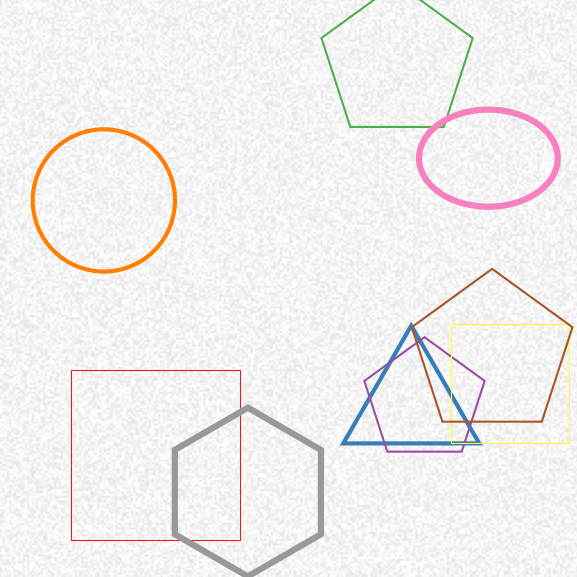[{"shape": "square", "thickness": 0.5, "radius": 0.73, "center": [0.27, 0.211]}, {"shape": "triangle", "thickness": 2, "radius": 0.68, "center": [0.712, 0.299]}, {"shape": "pentagon", "thickness": 1, "radius": 0.69, "center": [0.688, 0.891]}, {"shape": "pentagon", "thickness": 1, "radius": 0.55, "center": [0.735, 0.306]}, {"shape": "circle", "thickness": 2, "radius": 0.62, "center": [0.18, 0.652]}, {"shape": "square", "thickness": 0.5, "radius": 0.51, "center": [0.883, 0.335]}, {"shape": "pentagon", "thickness": 1, "radius": 0.73, "center": [0.852, 0.387]}, {"shape": "oval", "thickness": 3, "radius": 0.6, "center": [0.846, 0.725]}, {"shape": "hexagon", "thickness": 3, "radius": 0.73, "center": [0.429, 0.147]}]